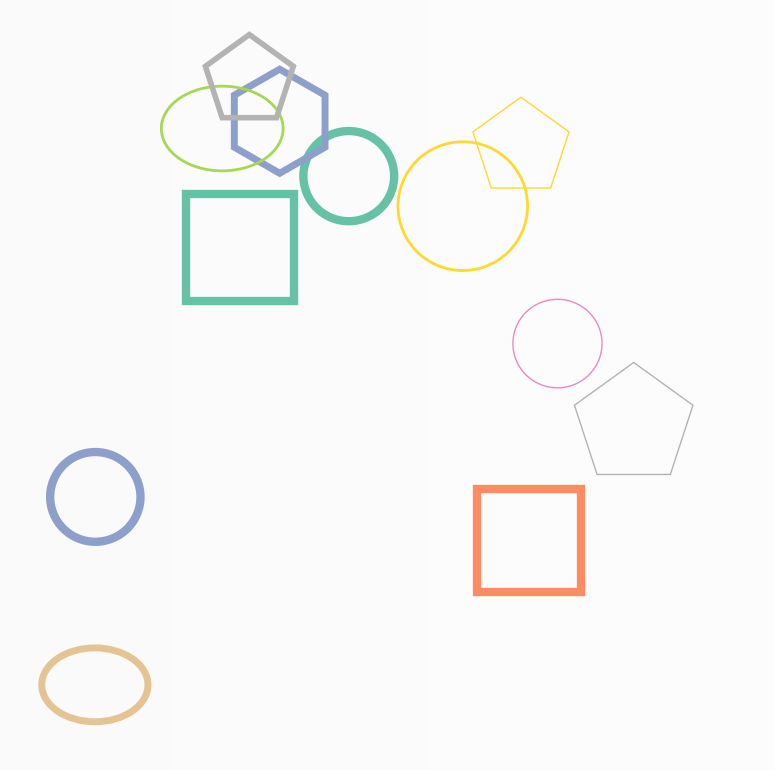[{"shape": "square", "thickness": 3, "radius": 0.35, "center": [0.31, 0.679]}, {"shape": "circle", "thickness": 3, "radius": 0.29, "center": [0.45, 0.771]}, {"shape": "square", "thickness": 3, "radius": 0.33, "center": [0.682, 0.298]}, {"shape": "hexagon", "thickness": 2.5, "radius": 0.34, "center": [0.361, 0.843]}, {"shape": "circle", "thickness": 3, "radius": 0.29, "center": [0.123, 0.355]}, {"shape": "circle", "thickness": 0.5, "radius": 0.29, "center": [0.719, 0.554]}, {"shape": "oval", "thickness": 1, "radius": 0.39, "center": [0.287, 0.833]}, {"shape": "circle", "thickness": 1, "radius": 0.42, "center": [0.597, 0.732]}, {"shape": "pentagon", "thickness": 0.5, "radius": 0.33, "center": [0.672, 0.809]}, {"shape": "oval", "thickness": 2.5, "radius": 0.34, "center": [0.122, 0.111]}, {"shape": "pentagon", "thickness": 0.5, "radius": 0.4, "center": [0.818, 0.449]}, {"shape": "pentagon", "thickness": 2, "radius": 0.3, "center": [0.322, 0.895]}]